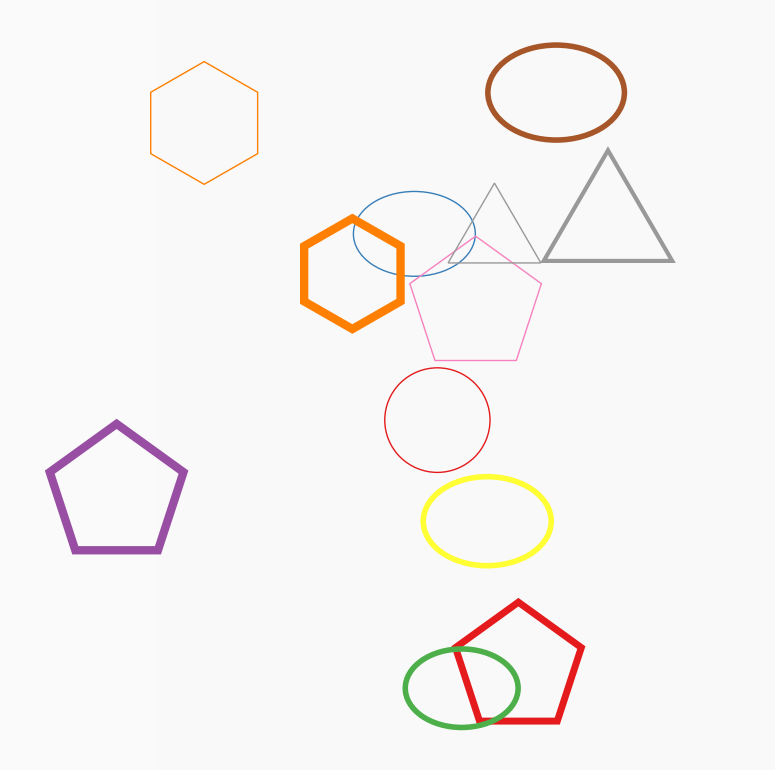[{"shape": "circle", "thickness": 0.5, "radius": 0.34, "center": [0.564, 0.454]}, {"shape": "pentagon", "thickness": 2.5, "radius": 0.43, "center": [0.669, 0.133]}, {"shape": "oval", "thickness": 0.5, "radius": 0.39, "center": [0.535, 0.696]}, {"shape": "oval", "thickness": 2, "radius": 0.36, "center": [0.596, 0.106]}, {"shape": "pentagon", "thickness": 3, "radius": 0.45, "center": [0.15, 0.359]}, {"shape": "hexagon", "thickness": 0.5, "radius": 0.4, "center": [0.263, 0.84]}, {"shape": "hexagon", "thickness": 3, "radius": 0.36, "center": [0.455, 0.644]}, {"shape": "oval", "thickness": 2, "radius": 0.41, "center": [0.629, 0.323]}, {"shape": "oval", "thickness": 2, "radius": 0.44, "center": [0.718, 0.88]}, {"shape": "pentagon", "thickness": 0.5, "radius": 0.45, "center": [0.614, 0.604]}, {"shape": "triangle", "thickness": 1.5, "radius": 0.48, "center": [0.784, 0.709]}, {"shape": "triangle", "thickness": 0.5, "radius": 0.35, "center": [0.638, 0.693]}]